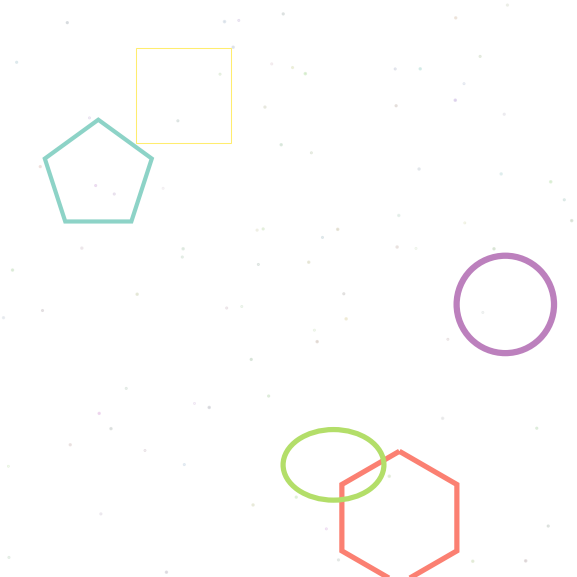[{"shape": "pentagon", "thickness": 2, "radius": 0.49, "center": [0.17, 0.694]}, {"shape": "hexagon", "thickness": 2.5, "radius": 0.57, "center": [0.692, 0.103]}, {"shape": "oval", "thickness": 2.5, "radius": 0.44, "center": [0.577, 0.194]}, {"shape": "circle", "thickness": 3, "radius": 0.42, "center": [0.875, 0.472]}, {"shape": "square", "thickness": 0.5, "radius": 0.41, "center": [0.318, 0.834]}]